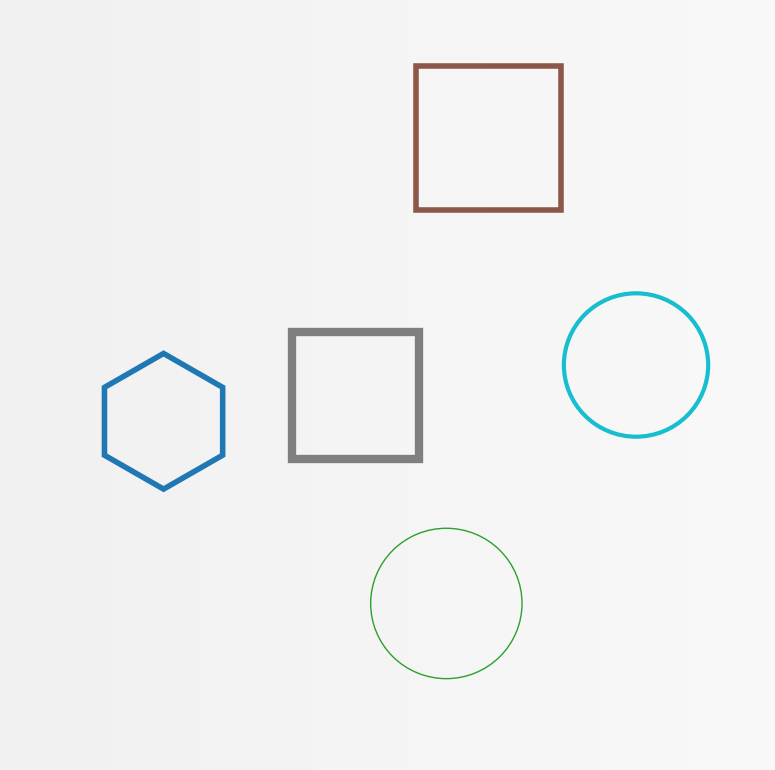[{"shape": "hexagon", "thickness": 2, "radius": 0.44, "center": [0.211, 0.453]}, {"shape": "circle", "thickness": 0.5, "radius": 0.49, "center": [0.576, 0.216]}, {"shape": "square", "thickness": 2, "radius": 0.47, "center": [0.631, 0.821]}, {"shape": "square", "thickness": 3, "radius": 0.41, "center": [0.459, 0.487]}, {"shape": "circle", "thickness": 1.5, "radius": 0.47, "center": [0.821, 0.526]}]